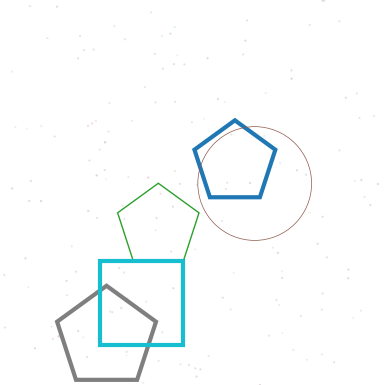[{"shape": "pentagon", "thickness": 3, "radius": 0.55, "center": [0.61, 0.577]}, {"shape": "pentagon", "thickness": 1, "radius": 0.56, "center": [0.411, 0.413]}, {"shape": "circle", "thickness": 0.5, "radius": 0.74, "center": [0.662, 0.523]}, {"shape": "pentagon", "thickness": 3, "radius": 0.68, "center": [0.277, 0.123]}, {"shape": "square", "thickness": 3, "radius": 0.54, "center": [0.367, 0.213]}]